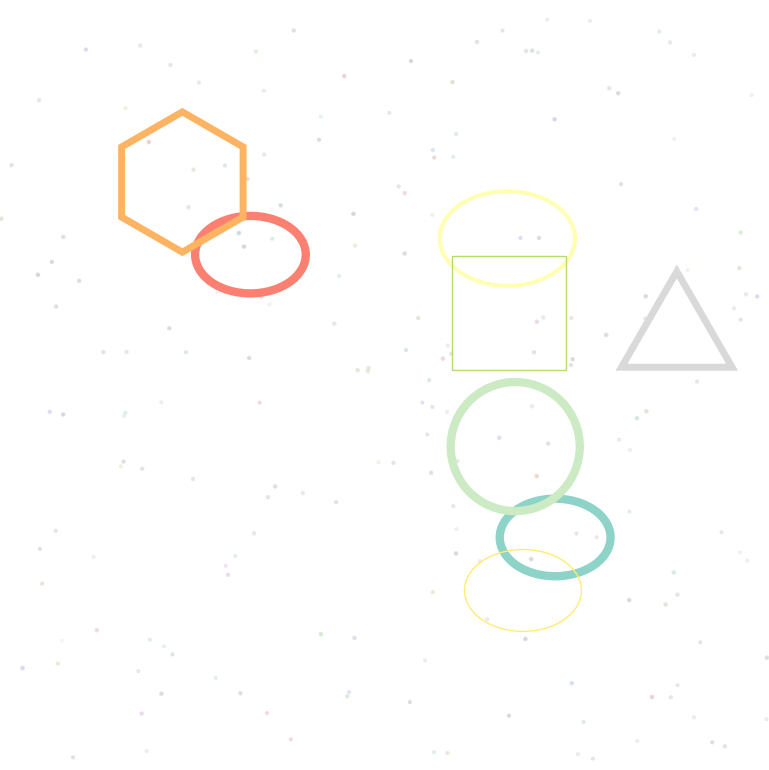[{"shape": "oval", "thickness": 3, "radius": 0.36, "center": [0.721, 0.302]}, {"shape": "oval", "thickness": 1.5, "radius": 0.44, "center": [0.659, 0.69]}, {"shape": "oval", "thickness": 3, "radius": 0.36, "center": [0.325, 0.669]}, {"shape": "hexagon", "thickness": 2.5, "radius": 0.46, "center": [0.237, 0.764]}, {"shape": "square", "thickness": 0.5, "radius": 0.37, "center": [0.661, 0.593]}, {"shape": "triangle", "thickness": 2.5, "radius": 0.41, "center": [0.879, 0.565]}, {"shape": "circle", "thickness": 3, "radius": 0.42, "center": [0.669, 0.42]}, {"shape": "oval", "thickness": 0.5, "radius": 0.38, "center": [0.679, 0.233]}]